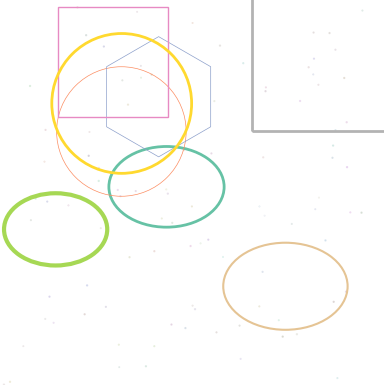[{"shape": "oval", "thickness": 2, "radius": 0.75, "center": [0.432, 0.515]}, {"shape": "circle", "thickness": 0.5, "radius": 0.84, "center": [0.315, 0.658]}, {"shape": "hexagon", "thickness": 0.5, "radius": 0.78, "center": [0.412, 0.749]}, {"shape": "square", "thickness": 1, "radius": 0.72, "center": [0.294, 0.838]}, {"shape": "oval", "thickness": 3, "radius": 0.67, "center": [0.145, 0.404]}, {"shape": "circle", "thickness": 2, "radius": 0.91, "center": [0.316, 0.731]}, {"shape": "oval", "thickness": 1.5, "radius": 0.81, "center": [0.741, 0.256]}, {"shape": "square", "thickness": 2, "radius": 0.95, "center": [0.845, 0.851]}]